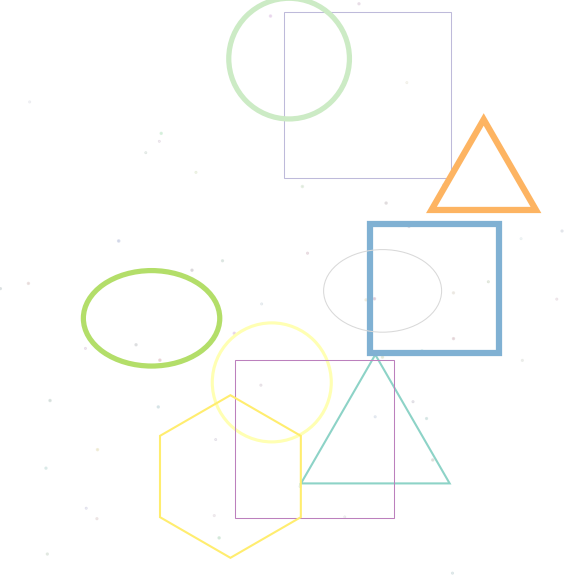[{"shape": "triangle", "thickness": 1, "radius": 0.74, "center": [0.65, 0.236]}, {"shape": "circle", "thickness": 1.5, "radius": 0.52, "center": [0.471, 0.337]}, {"shape": "square", "thickness": 0.5, "radius": 0.72, "center": [0.636, 0.835]}, {"shape": "square", "thickness": 3, "radius": 0.56, "center": [0.752, 0.5]}, {"shape": "triangle", "thickness": 3, "radius": 0.52, "center": [0.838, 0.688]}, {"shape": "oval", "thickness": 2.5, "radius": 0.59, "center": [0.262, 0.448]}, {"shape": "oval", "thickness": 0.5, "radius": 0.51, "center": [0.663, 0.495]}, {"shape": "square", "thickness": 0.5, "radius": 0.69, "center": [0.544, 0.239]}, {"shape": "circle", "thickness": 2.5, "radius": 0.52, "center": [0.501, 0.898]}, {"shape": "hexagon", "thickness": 1, "radius": 0.7, "center": [0.399, 0.174]}]